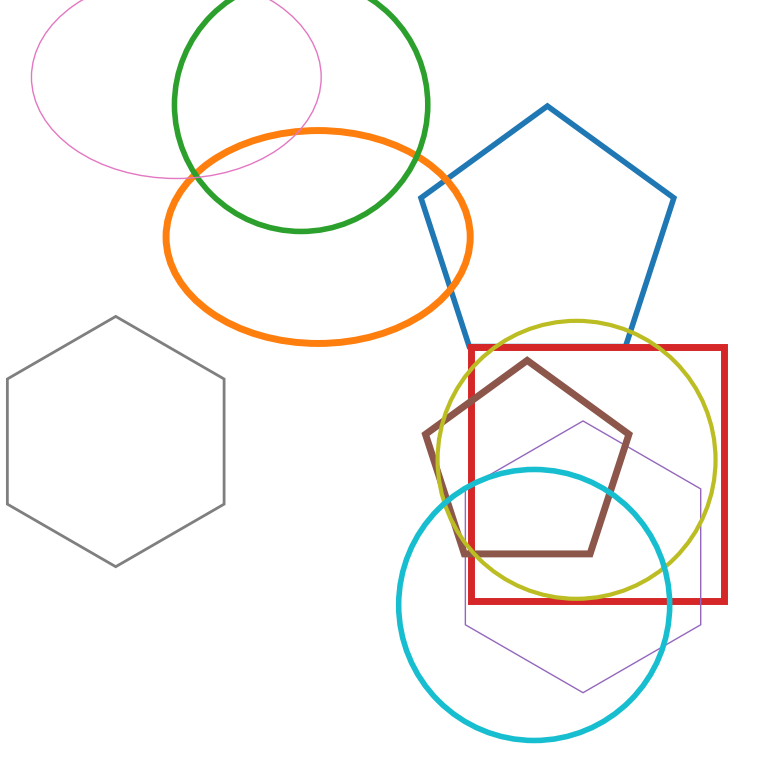[{"shape": "pentagon", "thickness": 2, "radius": 0.86, "center": [0.711, 0.69]}, {"shape": "oval", "thickness": 2.5, "radius": 0.99, "center": [0.413, 0.692]}, {"shape": "circle", "thickness": 2, "radius": 0.82, "center": [0.391, 0.864]}, {"shape": "square", "thickness": 2.5, "radius": 0.82, "center": [0.776, 0.384]}, {"shape": "hexagon", "thickness": 0.5, "radius": 0.88, "center": [0.757, 0.277]}, {"shape": "pentagon", "thickness": 2.5, "radius": 0.69, "center": [0.685, 0.393]}, {"shape": "oval", "thickness": 0.5, "radius": 0.94, "center": [0.229, 0.9]}, {"shape": "hexagon", "thickness": 1, "radius": 0.81, "center": [0.15, 0.427]}, {"shape": "circle", "thickness": 1.5, "radius": 0.9, "center": [0.749, 0.403]}, {"shape": "circle", "thickness": 2, "radius": 0.88, "center": [0.694, 0.214]}]